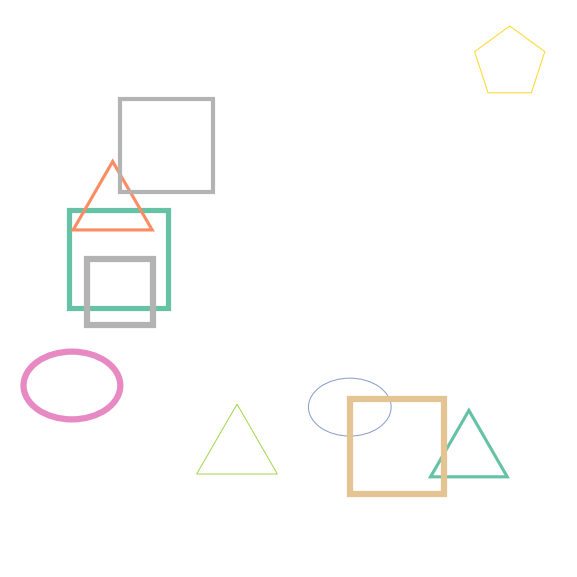[{"shape": "triangle", "thickness": 1.5, "radius": 0.38, "center": [0.812, 0.212]}, {"shape": "square", "thickness": 2.5, "radius": 0.43, "center": [0.205, 0.551]}, {"shape": "triangle", "thickness": 1.5, "radius": 0.39, "center": [0.195, 0.64]}, {"shape": "oval", "thickness": 0.5, "radius": 0.36, "center": [0.606, 0.294]}, {"shape": "oval", "thickness": 3, "radius": 0.42, "center": [0.125, 0.332]}, {"shape": "triangle", "thickness": 0.5, "radius": 0.4, "center": [0.41, 0.219]}, {"shape": "pentagon", "thickness": 0.5, "radius": 0.32, "center": [0.883, 0.89]}, {"shape": "square", "thickness": 3, "radius": 0.41, "center": [0.687, 0.226]}, {"shape": "square", "thickness": 3, "radius": 0.29, "center": [0.208, 0.494]}, {"shape": "square", "thickness": 2, "radius": 0.4, "center": [0.288, 0.748]}]